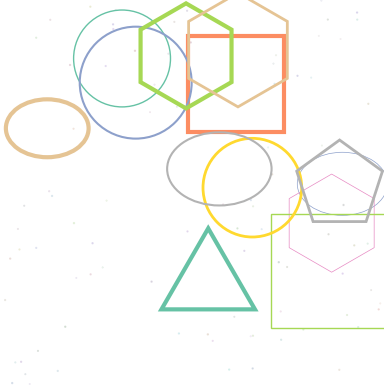[{"shape": "circle", "thickness": 1, "radius": 0.63, "center": [0.317, 0.848]}, {"shape": "triangle", "thickness": 3, "radius": 0.7, "center": [0.541, 0.267]}, {"shape": "square", "thickness": 3, "radius": 0.62, "center": [0.614, 0.781]}, {"shape": "circle", "thickness": 1.5, "radius": 0.73, "center": [0.352, 0.785]}, {"shape": "oval", "thickness": 0.5, "radius": 0.59, "center": [0.889, 0.523]}, {"shape": "hexagon", "thickness": 0.5, "radius": 0.64, "center": [0.861, 0.42]}, {"shape": "square", "thickness": 1, "radius": 0.74, "center": [0.852, 0.295]}, {"shape": "hexagon", "thickness": 3, "radius": 0.68, "center": [0.483, 0.855]}, {"shape": "circle", "thickness": 2, "radius": 0.64, "center": [0.655, 0.513]}, {"shape": "hexagon", "thickness": 2, "radius": 0.74, "center": [0.618, 0.87]}, {"shape": "oval", "thickness": 3, "radius": 0.54, "center": [0.123, 0.667]}, {"shape": "oval", "thickness": 1.5, "radius": 0.68, "center": [0.57, 0.561]}, {"shape": "pentagon", "thickness": 2, "radius": 0.59, "center": [0.882, 0.519]}]